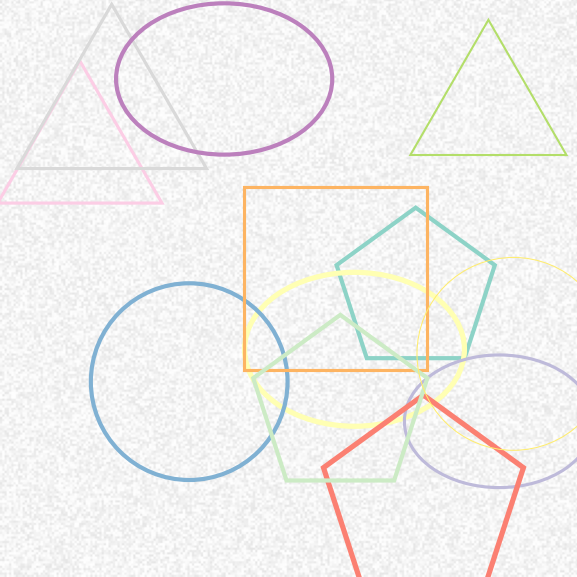[{"shape": "pentagon", "thickness": 2, "radius": 0.72, "center": [0.72, 0.495]}, {"shape": "oval", "thickness": 2.5, "radius": 0.95, "center": [0.614, 0.394]}, {"shape": "oval", "thickness": 1.5, "radius": 0.82, "center": [0.864, 0.27]}, {"shape": "pentagon", "thickness": 2.5, "radius": 0.91, "center": [0.733, 0.133]}, {"shape": "circle", "thickness": 2, "radius": 0.85, "center": [0.328, 0.338]}, {"shape": "square", "thickness": 1.5, "radius": 0.79, "center": [0.581, 0.517]}, {"shape": "triangle", "thickness": 1, "radius": 0.78, "center": [0.846, 0.809]}, {"shape": "triangle", "thickness": 1.5, "radius": 0.82, "center": [0.138, 0.73]}, {"shape": "triangle", "thickness": 1.5, "radius": 0.95, "center": [0.193, 0.802]}, {"shape": "oval", "thickness": 2, "radius": 0.94, "center": [0.388, 0.862]}, {"shape": "pentagon", "thickness": 2, "radius": 0.79, "center": [0.589, 0.295]}, {"shape": "circle", "thickness": 0.5, "radius": 0.83, "center": [0.889, 0.386]}]